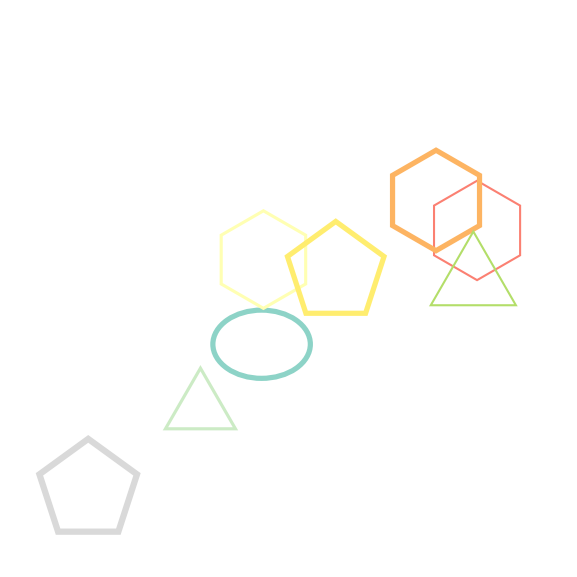[{"shape": "oval", "thickness": 2.5, "radius": 0.42, "center": [0.453, 0.403]}, {"shape": "hexagon", "thickness": 1.5, "radius": 0.42, "center": [0.456, 0.55]}, {"shape": "hexagon", "thickness": 1, "radius": 0.43, "center": [0.826, 0.6]}, {"shape": "hexagon", "thickness": 2.5, "radius": 0.43, "center": [0.755, 0.652]}, {"shape": "triangle", "thickness": 1, "radius": 0.43, "center": [0.82, 0.513]}, {"shape": "pentagon", "thickness": 3, "radius": 0.44, "center": [0.153, 0.15]}, {"shape": "triangle", "thickness": 1.5, "radius": 0.35, "center": [0.347, 0.292]}, {"shape": "pentagon", "thickness": 2.5, "radius": 0.44, "center": [0.581, 0.528]}]